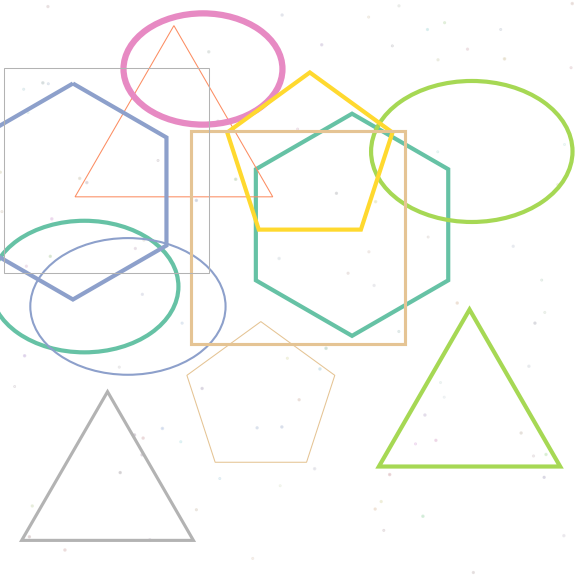[{"shape": "hexagon", "thickness": 2, "radius": 0.96, "center": [0.61, 0.61]}, {"shape": "oval", "thickness": 2, "radius": 0.81, "center": [0.146, 0.503]}, {"shape": "triangle", "thickness": 0.5, "radius": 0.99, "center": [0.301, 0.757]}, {"shape": "hexagon", "thickness": 2, "radius": 0.94, "center": [0.126, 0.668]}, {"shape": "oval", "thickness": 1, "radius": 0.85, "center": [0.222, 0.469]}, {"shape": "oval", "thickness": 3, "radius": 0.69, "center": [0.351, 0.88]}, {"shape": "triangle", "thickness": 2, "radius": 0.91, "center": [0.813, 0.282]}, {"shape": "oval", "thickness": 2, "radius": 0.87, "center": [0.817, 0.737]}, {"shape": "pentagon", "thickness": 2, "radius": 0.75, "center": [0.537, 0.723]}, {"shape": "pentagon", "thickness": 0.5, "radius": 0.67, "center": [0.452, 0.308]}, {"shape": "square", "thickness": 1.5, "radius": 0.92, "center": [0.516, 0.588]}, {"shape": "triangle", "thickness": 1.5, "radius": 0.86, "center": [0.186, 0.149]}, {"shape": "square", "thickness": 0.5, "radius": 0.89, "center": [0.184, 0.704]}]